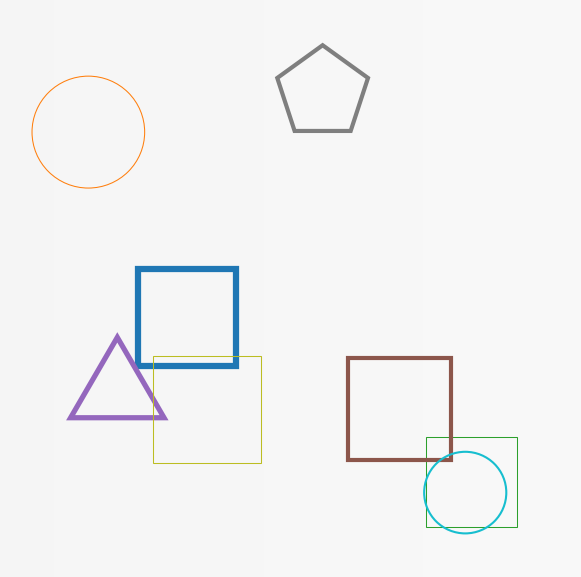[{"shape": "square", "thickness": 3, "radius": 0.42, "center": [0.322, 0.45]}, {"shape": "circle", "thickness": 0.5, "radius": 0.48, "center": [0.152, 0.77]}, {"shape": "square", "thickness": 0.5, "radius": 0.39, "center": [0.811, 0.164]}, {"shape": "triangle", "thickness": 2.5, "radius": 0.46, "center": [0.202, 0.322]}, {"shape": "square", "thickness": 2, "radius": 0.44, "center": [0.687, 0.291]}, {"shape": "pentagon", "thickness": 2, "radius": 0.41, "center": [0.555, 0.839]}, {"shape": "square", "thickness": 0.5, "radius": 0.46, "center": [0.357, 0.29]}, {"shape": "circle", "thickness": 1, "radius": 0.35, "center": [0.8, 0.146]}]